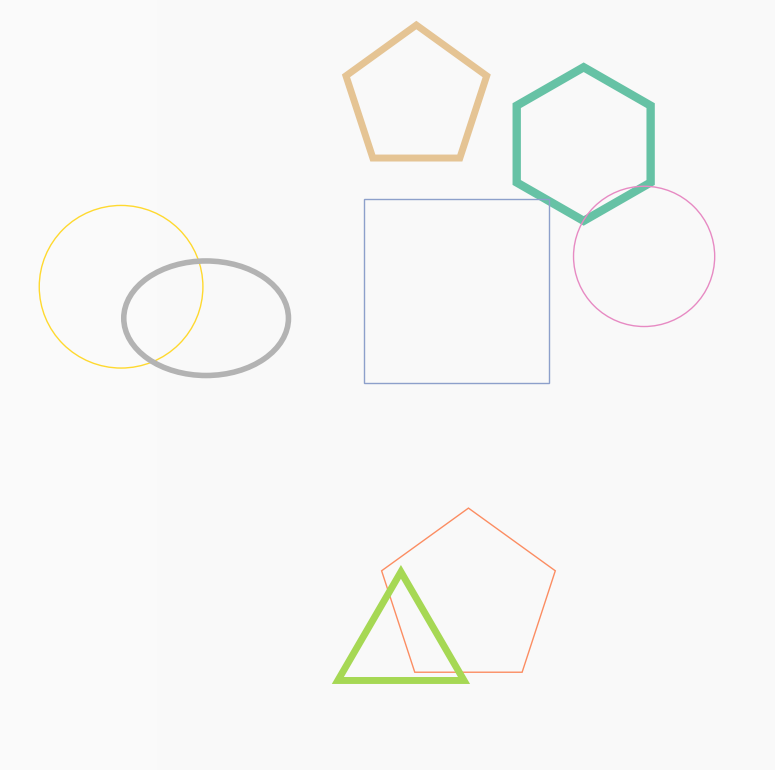[{"shape": "hexagon", "thickness": 3, "radius": 0.5, "center": [0.753, 0.813]}, {"shape": "pentagon", "thickness": 0.5, "radius": 0.59, "center": [0.604, 0.222]}, {"shape": "square", "thickness": 0.5, "radius": 0.6, "center": [0.589, 0.622]}, {"shape": "circle", "thickness": 0.5, "radius": 0.46, "center": [0.831, 0.667]}, {"shape": "triangle", "thickness": 2.5, "radius": 0.47, "center": [0.517, 0.163]}, {"shape": "circle", "thickness": 0.5, "radius": 0.53, "center": [0.156, 0.628]}, {"shape": "pentagon", "thickness": 2.5, "radius": 0.48, "center": [0.537, 0.872]}, {"shape": "oval", "thickness": 2, "radius": 0.53, "center": [0.266, 0.587]}]